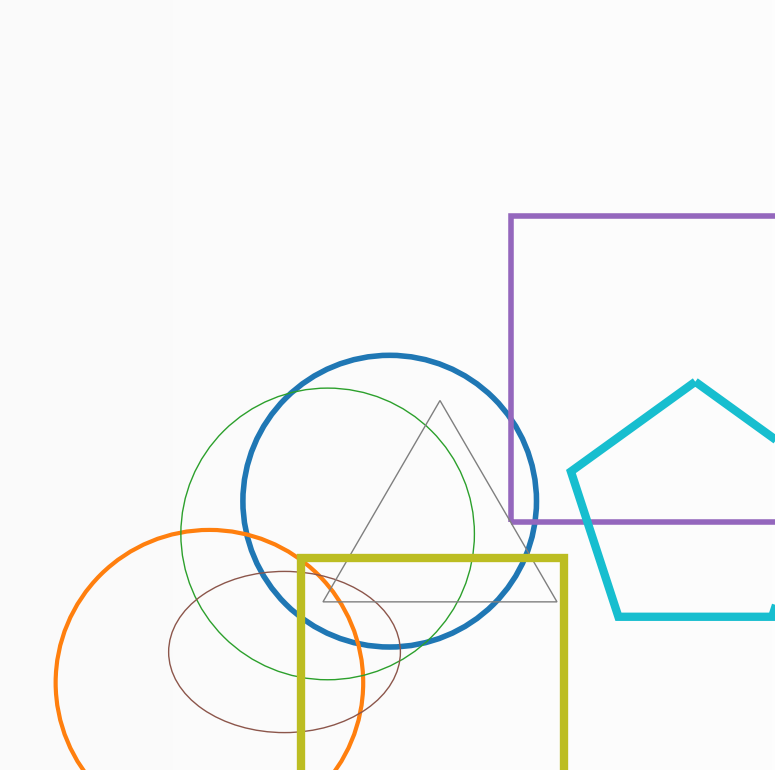[{"shape": "circle", "thickness": 2, "radius": 0.95, "center": [0.503, 0.349]}, {"shape": "circle", "thickness": 1.5, "radius": 0.99, "center": [0.27, 0.113]}, {"shape": "circle", "thickness": 0.5, "radius": 0.95, "center": [0.423, 0.307]}, {"shape": "square", "thickness": 2, "radius": 1.0, "center": [0.859, 0.521]}, {"shape": "oval", "thickness": 0.5, "radius": 0.75, "center": [0.367, 0.153]}, {"shape": "triangle", "thickness": 0.5, "radius": 0.87, "center": [0.568, 0.306]}, {"shape": "square", "thickness": 3, "radius": 0.85, "center": [0.558, 0.106]}, {"shape": "pentagon", "thickness": 3, "radius": 0.84, "center": [0.897, 0.336]}]